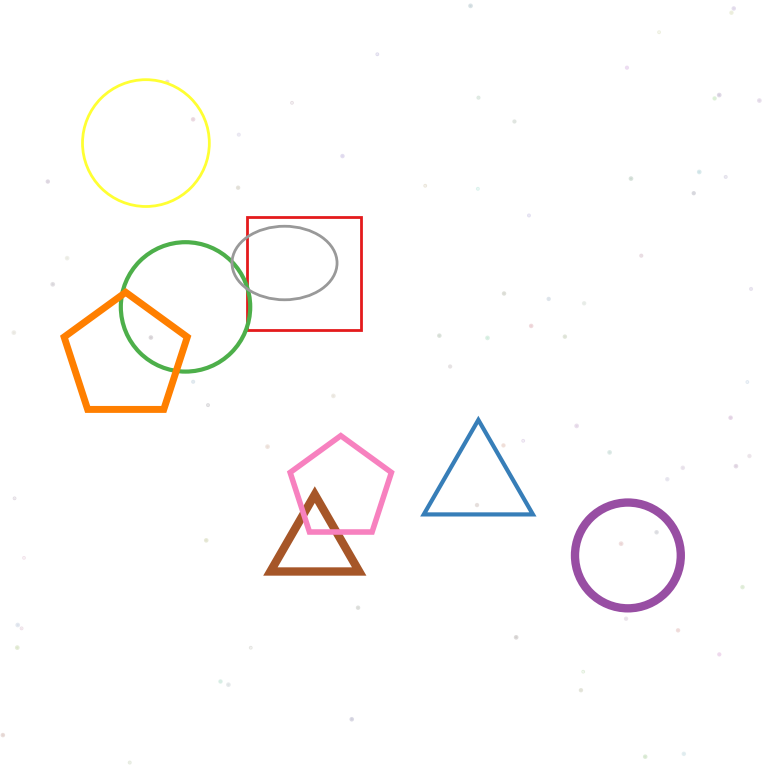[{"shape": "square", "thickness": 1, "radius": 0.37, "center": [0.395, 0.645]}, {"shape": "triangle", "thickness": 1.5, "radius": 0.41, "center": [0.621, 0.373]}, {"shape": "circle", "thickness": 1.5, "radius": 0.42, "center": [0.241, 0.601]}, {"shape": "circle", "thickness": 3, "radius": 0.34, "center": [0.815, 0.279]}, {"shape": "pentagon", "thickness": 2.5, "radius": 0.42, "center": [0.163, 0.536]}, {"shape": "circle", "thickness": 1, "radius": 0.41, "center": [0.19, 0.814]}, {"shape": "triangle", "thickness": 3, "radius": 0.33, "center": [0.409, 0.291]}, {"shape": "pentagon", "thickness": 2, "radius": 0.35, "center": [0.443, 0.365]}, {"shape": "oval", "thickness": 1, "radius": 0.34, "center": [0.37, 0.658]}]